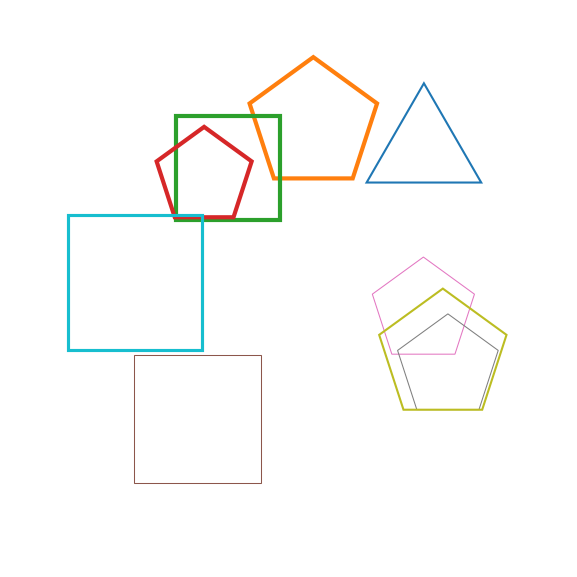[{"shape": "triangle", "thickness": 1, "radius": 0.57, "center": [0.734, 0.74]}, {"shape": "pentagon", "thickness": 2, "radius": 0.58, "center": [0.543, 0.784]}, {"shape": "square", "thickness": 2, "radius": 0.45, "center": [0.394, 0.708]}, {"shape": "pentagon", "thickness": 2, "radius": 0.43, "center": [0.353, 0.693]}, {"shape": "square", "thickness": 0.5, "radius": 0.55, "center": [0.342, 0.273]}, {"shape": "pentagon", "thickness": 0.5, "radius": 0.46, "center": [0.733, 0.461]}, {"shape": "pentagon", "thickness": 0.5, "radius": 0.46, "center": [0.776, 0.364]}, {"shape": "pentagon", "thickness": 1, "radius": 0.58, "center": [0.767, 0.383]}, {"shape": "square", "thickness": 1.5, "radius": 0.58, "center": [0.234, 0.51]}]